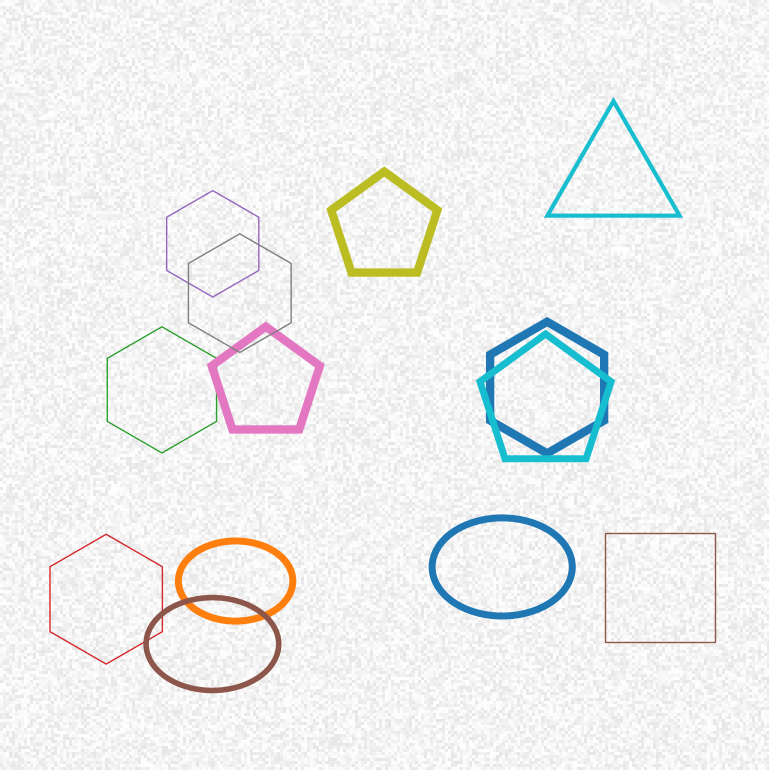[{"shape": "oval", "thickness": 2.5, "radius": 0.46, "center": [0.652, 0.264]}, {"shape": "hexagon", "thickness": 3, "radius": 0.43, "center": [0.711, 0.497]}, {"shape": "oval", "thickness": 2.5, "radius": 0.37, "center": [0.306, 0.245]}, {"shape": "hexagon", "thickness": 0.5, "radius": 0.41, "center": [0.21, 0.494]}, {"shape": "hexagon", "thickness": 0.5, "radius": 0.42, "center": [0.138, 0.222]}, {"shape": "hexagon", "thickness": 0.5, "radius": 0.35, "center": [0.276, 0.683]}, {"shape": "square", "thickness": 0.5, "radius": 0.35, "center": [0.857, 0.237]}, {"shape": "oval", "thickness": 2, "radius": 0.43, "center": [0.276, 0.164]}, {"shape": "pentagon", "thickness": 3, "radius": 0.37, "center": [0.345, 0.502]}, {"shape": "hexagon", "thickness": 0.5, "radius": 0.39, "center": [0.311, 0.619]}, {"shape": "pentagon", "thickness": 3, "radius": 0.36, "center": [0.499, 0.705]}, {"shape": "pentagon", "thickness": 2.5, "radius": 0.45, "center": [0.709, 0.477]}, {"shape": "triangle", "thickness": 1.5, "radius": 0.5, "center": [0.797, 0.77]}]